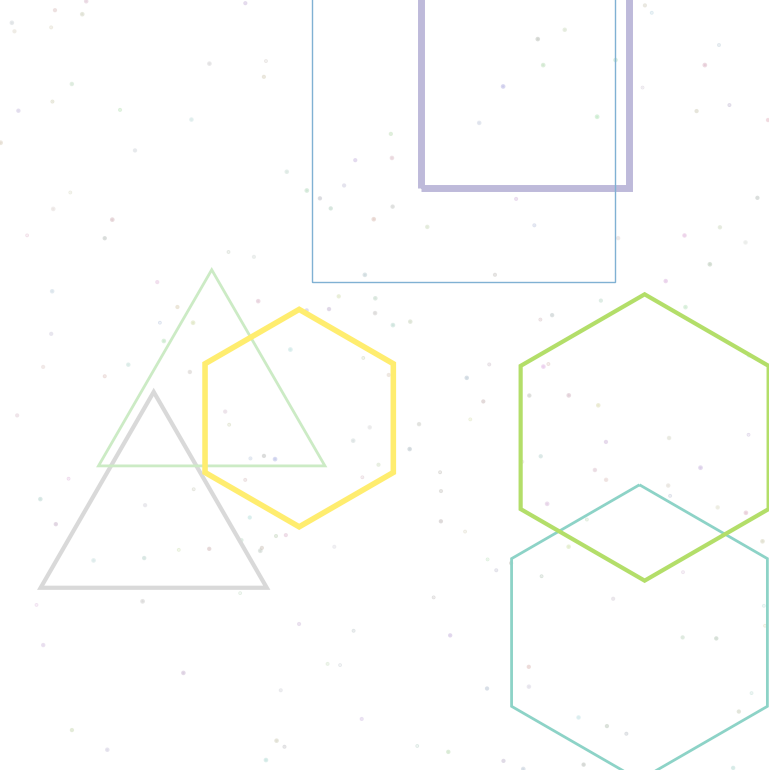[{"shape": "hexagon", "thickness": 1, "radius": 0.96, "center": [0.83, 0.179]}, {"shape": "square", "thickness": 2.5, "radius": 0.67, "center": [0.682, 0.891]}, {"shape": "square", "thickness": 0.5, "radius": 0.98, "center": [0.602, 0.831]}, {"shape": "hexagon", "thickness": 1.5, "radius": 0.93, "center": [0.837, 0.432]}, {"shape": "triangle", "thickness": 1.5, "radius": 0.85, "center": [0.2, 0.321]}, {"shape": "triangle", "thickness": 1, "radius": 0.85, "center": [0.275, 0.48]}, {"shape": "hexagon", "thickness": 2, "radius": 0.71, "center": [0.389, 0.457]}]